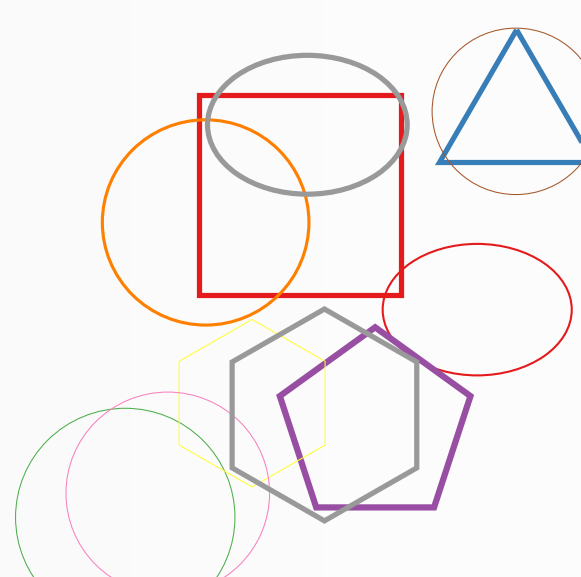[{"shape": "oval", "thickness": 1, "radius": 0.81, "center": [0.821, 0.463]}, {"shape": "square", "thickness": 2.5, "radius": 0.87, "center": [0.516, 0.662]}, {"shape": "triangle", "thickness": 2.5, "radius": 0.77, "center": [0.889, 0.794]}, {"shape": "circle", "thickness": 0.5, "radius": 0.94, "center": [0.215, 0.103]}, {"shape": "pentagon", "thickness": 3, "radius": 0.86, "center": [0.645, 0.26]}, {"shape": "circle", "thickness": 1.5, "radius": 0.89, "center": [0.354, 0.614]}, {"shape": "hexagon", "thickness": 0.5, "radius": 0.73, "center": [0.434, 0.301]}, {"shape": "circle", "thickness": 0.5, "radius": 0.72, "center": [0.887, 0.806]}, {"shape": "circle", "thickness": 0.5, "radius": 0.88, "center": [0.289, 0.145]}, {"shape": "hexagon", "thickness": 2.5, "radius": 0.92, "center": [0.558, 0.281]}, {"shape": "oval", "thickness": 2.5, "radius": 0.86, "center": [0.529, 0.783]}]